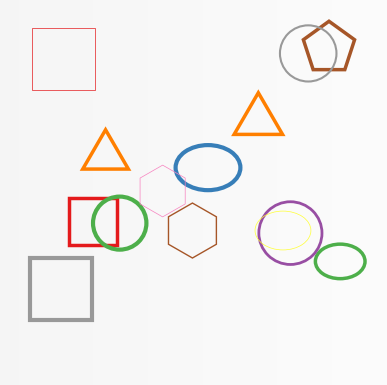[{"shape": "square", "thickness": 0.5, "radius": 0.4, "center": [0.164, 0.847]}, {"shape": "square", "thickness": 2.5, "radius": 0.31, "center": [0.24, 0.425]}, {"shape": "oval", "thickness": 3, "radius": 0.42, "center": [0.537, 0.565]}, {"shape": "circle", "thickness": 3, "radius": 0.34, "center": [0.309, 0.42]}, {"shape": "oval", "thickness": 2.5, "radius": 0.32, "center": [0.878, 0.321]}, {"shape": "circle", "thickness": 2, "radius": 0.41, "center": [0.749, 0.395]}, {"shape": "triangle", "thickness": 2.5, "radius": 0.34, "center": [0.272, 0.595]}, {"shape": "triangle", "thickness": 2.5, "radius": 0.36, "center": [0.667, 0.687]}, {"shape": "oval", "thickness": 0.5, "radius": 0.36, "center": [0.73, 0.401]}, {"shape": "pentagon", "thickness": 2.5, "radius": 0.35, "center": [0.849, 0.875]}, {"shape": "hexagon", "thickness": 1, "radius": 0.36, "center": [0.497, 0.401]}, {"shape": "hexagon", "thickness": 0.5, "radius": 0.34, "center": [0.42, 0.504]}, {"shape": "square", "thickness": 3, "radius": 0.4, "center": [0.157, 0.25]}, {"shape": "circle", "thickness": 1.5, "radius": 0.36, "center": [0.795, 0.861]}]